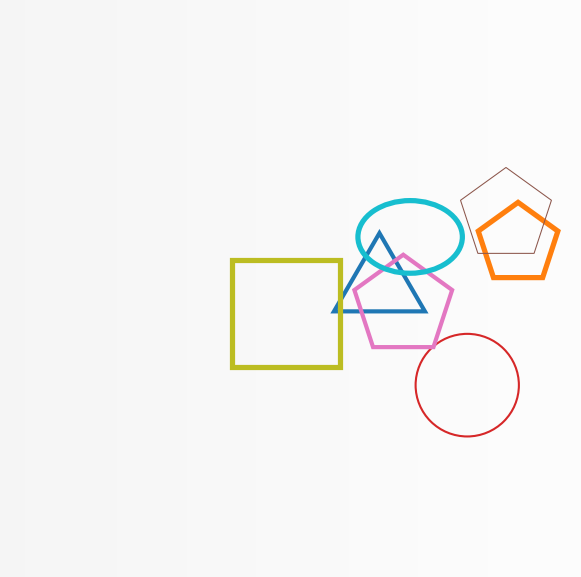[{"shape": "triangle", "thickness": 2, "radius": 0.45, "center": [0.653, 0.505]}, {"shape": "pentagon", "thickness": 2.5, "radius": 0.36, "center": [0.891, 0.577]}, {"shape": "circle", "thickness": 1, "radius": 0.44, "center": [0.804, 0.332]}, {"shape": "pentagon", "thickness": 0.5, "radius": 0.41, "center": [0.871, 0.627]}, {"shape": "pentagon", "thickness": 2, "radius": 0.44, "center": [0.694, 0.47]}, {"shape": "square", "thickness": 2.5, "radius": 0.47, "center": [0.492, 0.456]}, {"shape": "oval", "thickness": 2.5, "radius": 0.45, "center": [0.706, 0.589]}]